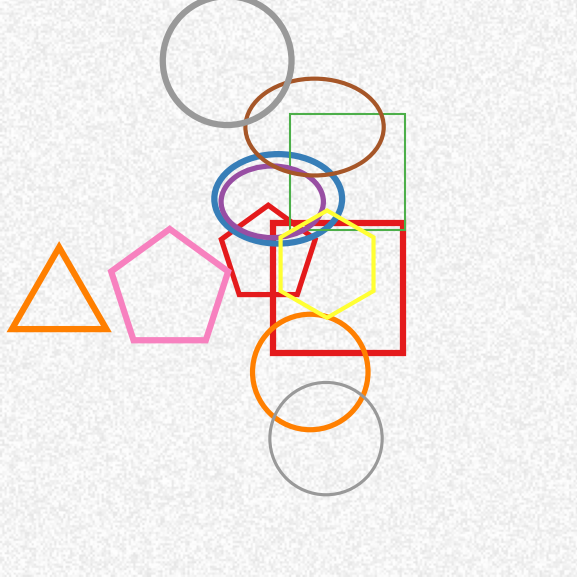[{"shape": "pentagon", "thickness": 2.5, "radius": 0.43, "center": [0.465, 0.558]}, {"shape": "square", "thickness": 3, "radius": 0.56, "center": [0.586, 0.5]}, {"shape": "oval", "thickness": 3, "radius": 0.55, "center": [0.482, 0.655]}, {"shape": "square", "thickness": 1, "radius": 0.5, "center": [0.602, 0.701]}, {"shape": "oval", "thickness": 2.5, "radius": 0.44, "center": [0.471, 0.65]}, {"shape": "circle", "thickness": 2.5, "radius": 0.5, "center": [0.537, 0.355]}, {"shape": "triangle", "thickness": 3, "radius": 0.47, "center": [0.102, 0.476]}, {"shape": "hexagon", "thickness": 2, "radius": 0.46, "center": [0.566, 0.542]}, {"shape": "oval", "thickness": 2, "radius": 0.6, "center": [0.545, 0.779]}, {"shape": "pentagon", "thickness": 3, "radius": 0.53, "center": [0.294, 0.496]}, {"shape": "circle", "thickness": 3, "radius": 0.56, "center": [0.393, 0.894]}, {"shape": "circle", "thickness": 1.5, "radius": 0.49, "center": [0.565, 0.24]}]